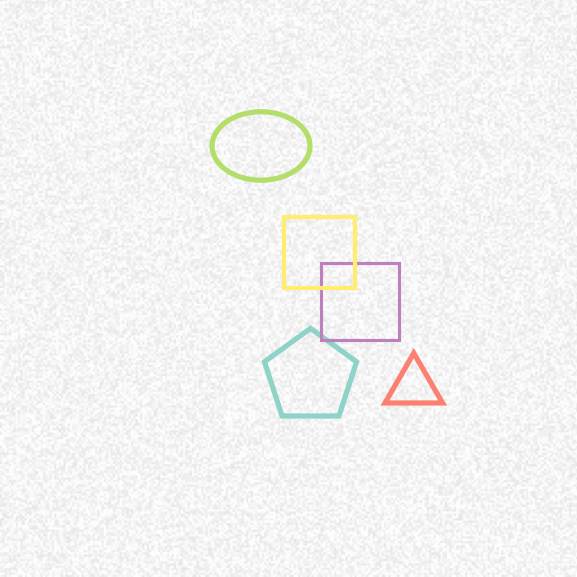[{"shape": "pentagon", "thickness": 2.5, "radius": 0.42, "center": [0.538, 0.347]}, {"shape": "triangle", "thickness": 2.5, "radius": 0.29, "center": [0.716, 0.33]}, {"shape": "oval", "thickness": 2.5, "radius": 0.42, "center": [0.452, 0.746]}, {"shape": "square", "thickness": 1.5, "radius": 0.33, "center": [0.623, 0.476]}, {"shape": "square", "thickness": 2, "radius": 0.31, "center": [0.553, 0.562]}]